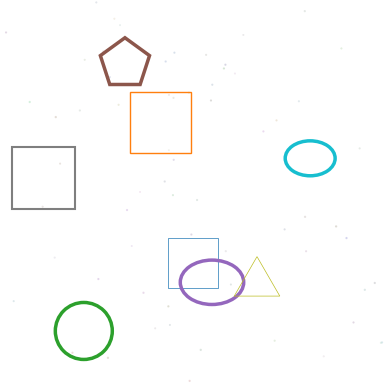[{"shape": "square", "thickness": 0.5, "radius": 0.32, "center": [0.501, 0.318]}, {"shape": "square", "thickness": 1, "radius": 0.39, "center": [0.416, 0.682]}, {"shape": "circle", "thickness": 2.5, "radius": 0.37, "center": [0.218, 0.14]}, {"shape": "oval", "thickness": 2.5, "radius": 0.41, "center": [0.551, 0.267]}, {"shape": "pentagon", "thickness": 2.5, "radius": 0.34, "center": [0.325, 0.835]}, {"shape": "square", "thickness": 1.5, "radius": 0.4, "center": [0.113, 0.537]}, {"shape": "triangle", "thickness": 0.5, "radius": 0.34, "center": [0.668, 0.265]}, {"shape": "oval", "thickness": 2.5, "radius": 0.32, "center": [0.806, 0.589]}]